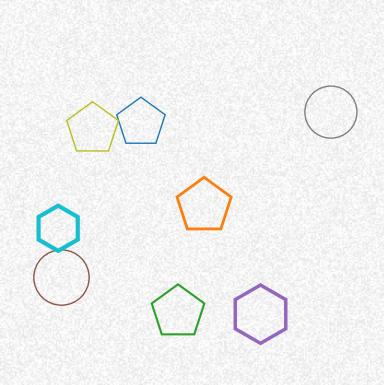[{"shape": "pentagon", "thickness": 1, "radius": 0.33, "center": [0.366, 0.681]}, {"shape": "pentagon", "thickness": 2, "radius": 0.37, "center": [0.53, 0.465]}, {"shape": "pentagon", "thickness": 1.5, "radius": 0.36, "center": [0.462, 0.19]}, {"shape": "hexagon", "thickness": 2.5, "radius": 0.38, "center": [0.677, 0.184]}, {"shape": "circle", "thickness": 1, "radius": 0.36, "center": [0.16, 0.279]}, {"shape": "circle", "thickness": 1, "radius": 0.34, "center": [0.859, 0.709]}, {"shape": "pentagon", "thickness": 1, "radius": 0.35, "center": [0.24, 0.665]}, {"shape": "hexagon", "thickness": 3, "radius": 0.29, "center": [0.151, 0.407]}]